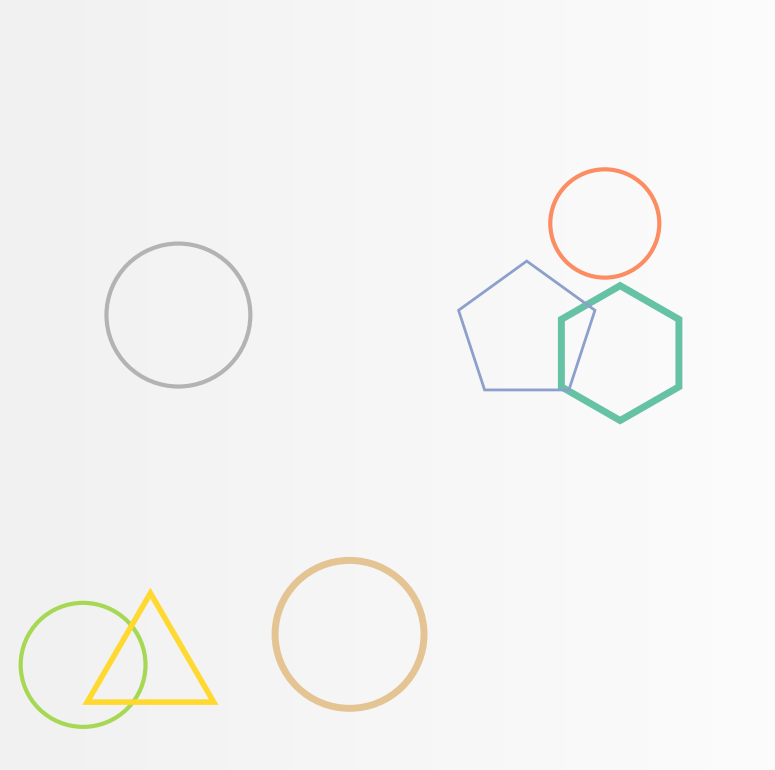[{"shape": "hexagon", "thickness": 2.5, "radius": 0.44, "center": [0.8, 0.541]}, {"shape": "circle", "thickness": 1.5, "radius": 0.35, "center": [0.78, 0.71]}, {"shape": "pentagon", "thickness": 1, "radius": 0.46, "center": [0.68, 0.568]}, {"shape": "circle", "thickness": 1.5, "radius": 0.4, "center": [0.107, 0.137]}, {"shape": "triangle", "thickness": 2, "radius": 0.47, "center": [0.194, 0.135]}, {"shape": "circle", "thickness": 2.5, "radius": 0.48, "center": [0.451, 0.176]}, {"shape": "circle", "thickness": 1.5, "radius": 0.46, "center": [0.23, 0.591]}]